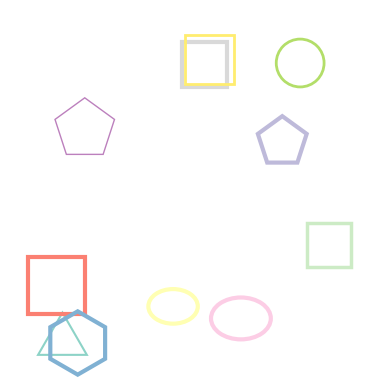[{"shape": "triangle", "thickness": 1.5, "radius": 0.37, "center": [0.162, 0.115]}, {"shape": "oval", "thickness": 3, "radius": 0.32, "center": [0.45, 0.204]}, {"shape": "pentagon", "thickness": 3, "radius": 0.33, "center": [0.733, 0.632]}, {"shape": "square", "thickness": 3, "radius": 0.37, "center": [0.147, 0.258]}, {"shape": "hexagon", "thickness": 3, "radius": 0.41, "center": [0.202, 0.109]}, {"shape": "circle", "thickness": 2, "radius": 0.31, "center": [0.78, 0.836]}, {"shape": "oval", "thickness": 3, "radius": 0.39, "center": [0.626, 0.173]}, {"shape": "square", "thickness": 3, "radius": 0.29, "center": [0.531, 0.833]}, {"shape": "pentagon", "thickness": 1, "radius": 0.41, "center": [0.22, 0.665]}, {"shape": "square", "thickness": 2.5, "radius": 0.29, "center": [0.854, 0.364]}, {"shape": "square", "thickness": 2, "radius": 0.32, "center": [0.544, 0.845]}]